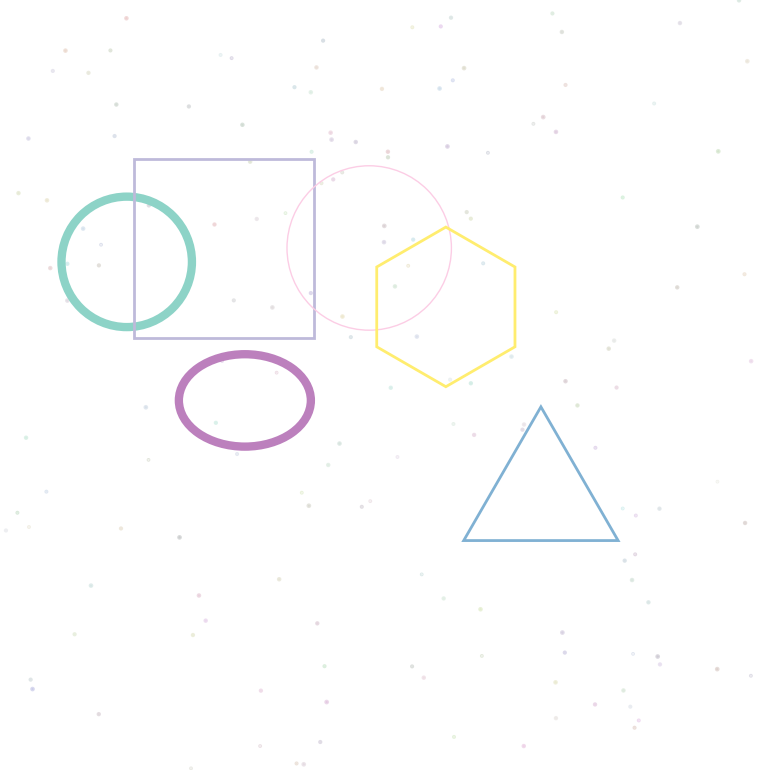[{"shape": "circle", "thickness": 3, "radius": 0.42, "center": [0.165, 0.66]}, {"shape": "square", "thickness": 1, "radius": 0.58, "center": [0.291, 0.677]}, {"shape": "triangle", "thickness": 1, "radius": 0.58, "center": [0.702, 0.356]}, {"shape": "circle", "thickness": 0.5, "radius": 0.53, "center": [0.479, 0.678]}, {"shape": "oval", "thickness": 3, "radius": 0.43, "center": [0.318, 0.48]}, {"shape": "hexagon", "thickness": 1, "radius": 0.52, "center": [0.579, 0.601]}]